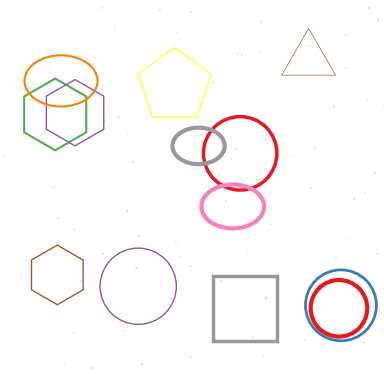[{"shape": "circle", "thickness": 2.5, "radius": 0.48, "center": [0.624, 0.602]}, {"shape": "circle", "thickness": 3, "radius": 0.37, "center": [0.88, 0.199]}, {"shape": "circle", "thickness": 2, "radius": 0.46, "center": [0.886, 0.207]}, {"shape": "hexagon", "thickness": 1.5, "radius": 0.47, "center": [0.143, 0.703]}, {"shape": "hexagon", "thickness": 1, "radius": 0.43, "center": [0.195, 0.707]}, {"shape": "circle", "thickness": 1, "radius": 0.5, "center": [0.359, 0.256]}, {"shape": "oval", "thickness": 1.5, "radius": 0.47, "center": [0.158, 0.79]}, {"shape": "pentagon", "thickness": 1, "radius": 0.5, "center": [0.454, 0.777]}, {"shape": "triangle", "thickness": 0.5, "radius": 0.4, "center": [0.802, 0.845]}, {"shape": "hexagon", "thickness": 1, "radius": 0.39, "center": [0.149, 0.286]}, {"shape": "oval", "thickness": 3, "radius": 0.41, "center": [0.604, 0.464]}, {"shape": "square", "thickness": 2.5, "radius": 0.42, "center": [0.636, 0.199]}, {"shape": "oval", "thickness": 3, "radius": 0.34, "center": [0.516, 0.621]}]